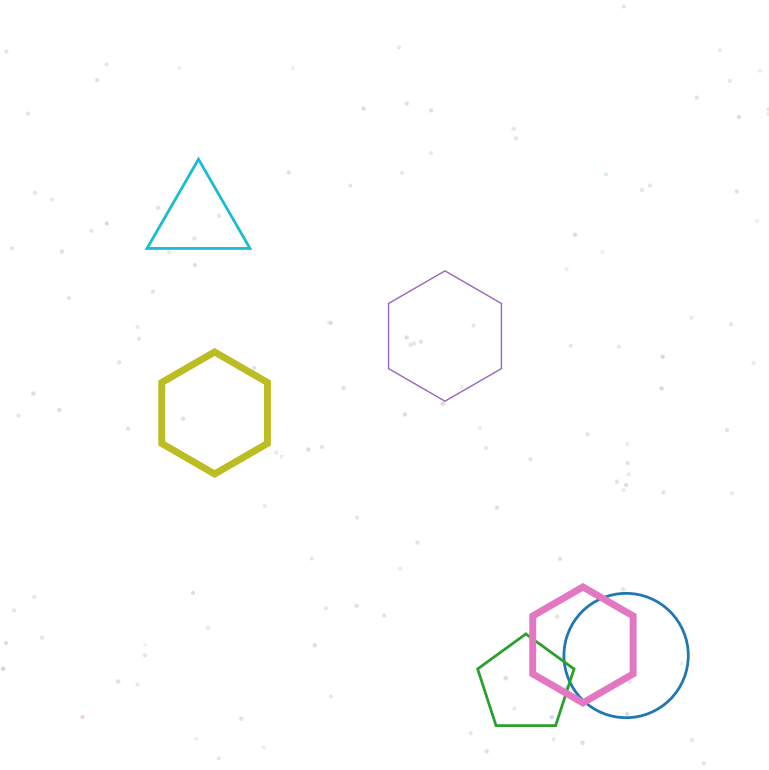[{"shape": "circle", "thickness": 1, "radius": 0.4, "center": [0.813, 0.149]}, {"shape": "pentagon", "thickness": 1, "radius": 0.33, "center": [0.683, 0.111]}, {"shape": "hexagon", "thickness": 0.5, "radius": 0.42, "center": [0.578, 0.564]}, {"shape": "hexagon", "thickness": 2.5, "radius": 0.38, "center": [0.757, 0.162]}, {"shape": "hexagon", "thickness": 2.5, "radius": 0.4, "center": [0.279, 0.464]}, {"shape": "triangle", "thickness": 1, "radius": 0.39, "center": [0.258, 0.716]}]